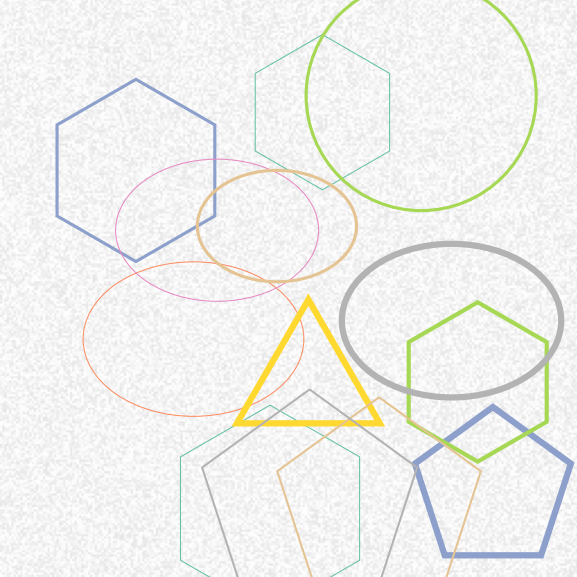[{"shape": "hexagon", "thickness": 0.5, "radius": 0.67, "center": [0.558, 0.805]}, {"shape": "hexagon", "thickness": 0.5, "radius": 0.9, "center": [0.468, 0.118]}, {"shape": "oval", "thickness": 0.5, "radius": 0.96, "center": [0.335, 0.412]}, {"shape": "pentagon", "thickness": 3, "radius": 0.71, "center": [0.854, 0.152]}, {"shape": "hexagon", "thickness": 1.5, "radius": 0.79, "center": [0.235, 0.704]}, {"shape": "oval", "thickness": 0.5, "radius": 0.88, "center": [0.376, 0.6]}, {"shape": "circle", "thickness": 1.5, "radius": 1.0, "center": [0.729, 0.834]}, {"shape": "hexagon", "thickness": 2, "radius": 0.69, "center": [0.827, 0.338]}, {"shape": "triangle", "thickness": 3, "radius": 0.71, "center": [0.534, 0.338]}, {"shape": "oval", "thickness": 1.5, "radius": 0.69, "center": [0.48, 0.608]}, {"shape": "pentagon", "thickness": 1, "radius": 0.93, "center": [0.656, 0.126]}, {"shape": "oval", "thickness": 3, "radius": 0.95, "center": [0.782, 0.444]}, {"shape": "pentagon", "thickness": 1, "radius": 0.98, "center": [0.536, 0.129]}]